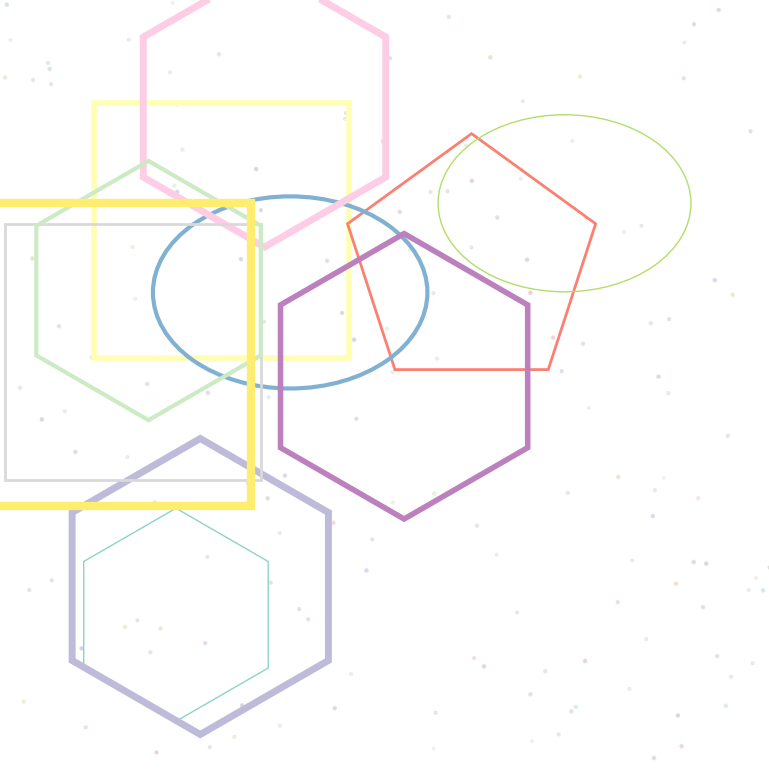[{"shape": "hexagon", "thickness": 0.5, "radius": 0.69, "center": [0.229, 0.202]}, {"shape": "square", "thickness": 2, "radius": 0.83, "center": [0.287, 0.701]}, {"shape": "hexagon", "thickness": 2.5, "radius": 0.96, "center": [0.26, 0.238]}, {"shape": "pentagon", "thickness": 1, "radius": 0.85, "center": [0.612, 0.657]}, {"shape": "oval", "thickness": 1.5, "radius": 0.89, "center": [0.377, 0.62]}, {"shape": "oval", "thickness": 0.5, "radius": 0.82, "center": [0.733, 0.736]}, {"shape": "hexagon", "thickness": 2.5, "radius": 0.91, "center": [0.344, 0.861]}, {"shape": "square", "thickness": 1, "radius": 0.83, "center": [0.173, 0.543]}, {"shape": "hexagon", "thickness": 2, "radius": 0.93, "center": [0.525, 0.511]}, {"shape": "hexagon", "thickness": 1.5, "radius": 0.84, "center": [0.193, 0.623]}, {"shape": "square", "thickness": 3, "radius": 0.98, "center": [0.13, 0.54]}]